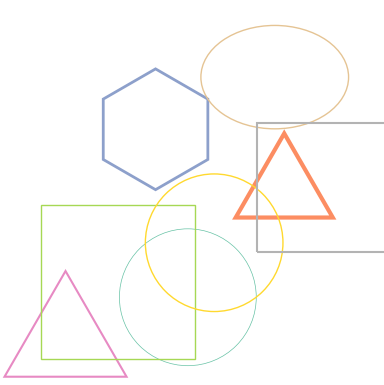[{"shape": "circle", "thickness": 0.5, "radius": 0.89, "center": [0.488, 0.228]}, {"shape": "triangle", "thickness": 3, "radius": 0.73, "center": [0.738, 0.508]}, {"shape": "hexagon", "thickness": 2, "radius": 0.78, "center": [0.404, 0.664]}, {"shape": "triangle", "thickness": 1.5, "radius": 0.91, "center": [0.17, 0.113]}, {"shape": "square", "thickness": 1, "radius": 1.0, "center": [0.306, 0.267]}, {"shape": "circle", "thickness": 1, "radius": 0.89, "center": [0.556, 0.37]}, {"shape": "oval", "thickness": 1, "radius": 0.96, "center": [0.714, 0.8]}, {"shape": "square", "thickness": 1.5, "radius": 0.84, "center": [0.835, 0.512]}]